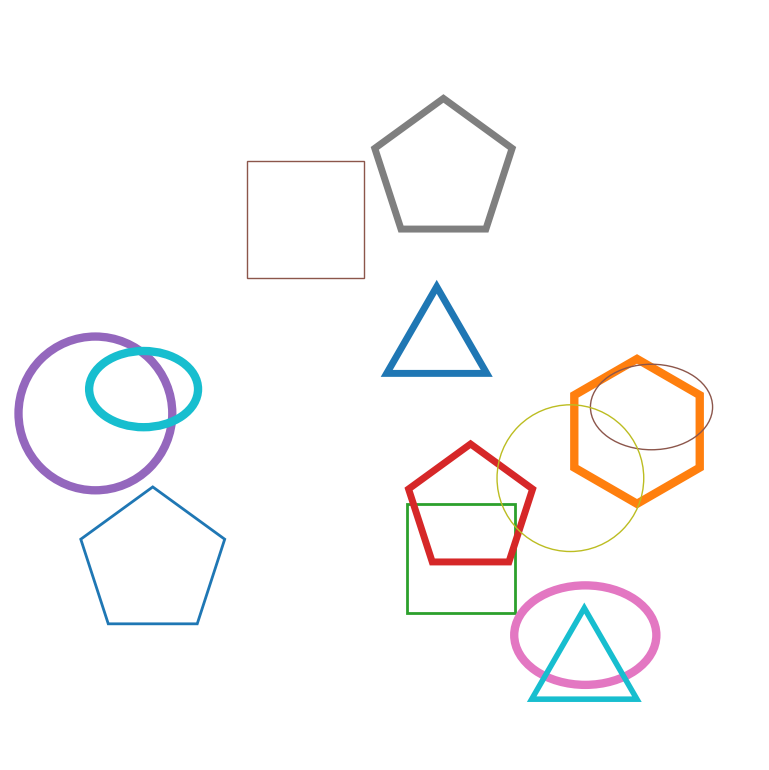[{"shape": "pentagon", "thickness": 1, "radius": 0.49, "center": [0.198, 0.269]}, {"shape": "triangle", "thickness": 2.5, "radius": 0.37, "center": [0.567, 0.553]}, {"shape": "hexagon", "thickness": 3, "radius": 0.47, "center": [0.827, 0.44]}, {"shape": "square", "thickness": 1, "radius": 0.35, "center": [0.599, 0.275]}, {"shape": "pentagon", "thickness": 2.5, "radius": 0.42, "center": [0.611, 0.339]}, {"shape": "circle", "thickness": 3, "radius": 0.5, "center": [0.124, 0.463]}, {"shape": "square", "thickness": 0.5, "radius": 0.38, "center": [0.397, 0.715]}, {"shape": "oval", "thickness": 0.5, "radius": 0.4, "center": [0.846, 0.471]}, {"shape": "oval", "thickness": 3, "radius": 0.46, "center": [0.76, 0.175]}, {"shape": "pentagon", "thickness": 2.5, "radius": 0.47, "center": [0.576, 0.778]}, {"shape": "circle", "thickness": 0.5, "radius": 0.48, "center": [0.741, 0.379]}, {"shape": "triangle", "thickness": 2, "radius": 0.39, "center": [0.759, 0.131]}, {"shape": "oval", "thickness": 3, "radius": 0.35, "center": [0.186, 0.495]}]